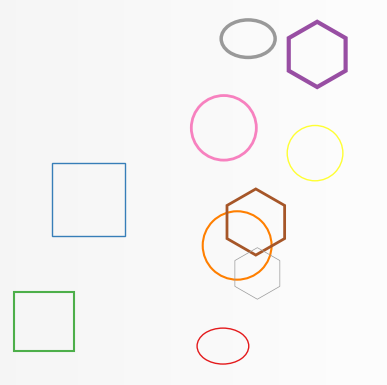[{"shape": "oval", "thickness": 1, "radius": 0.33, "center": [0.575, 0.101]}, {"shape": "square", "thickness": 1, "radius": 0.47, "center": [0.229, 0.481]}, {"shape": "square", "thickness": 1.5, "radius": 0.38, "center": [0.113, 0.165]}, {"shape": "hexagon", "thickness": 3, "radius": 0.42, "center": [0.819, 0.859]}, {"shape": "circle", "thickness": 1.5, "radius": 0.44, "center": [0.612, 0.362]}, {"shape": "circle", "thickness": 1, "radius": 0.36, "center": [0.813, 0.602]}, {"shape": "hexagon", "thickness": 2, "radius": 0.43, "center": [0.66, 0.423]}, {"shape": "circle", "thickness": 2, "radius": 0.42, "center": [0.578, 0.668]}, {"shape": "hexagon", "thickness": 0.5, "radius": 0.33, "center": [0.664, 0.29]}, {"shape": "oval", "thickness": 2.5, "radius": 0.35, "center": [0.64, 0.9]}]